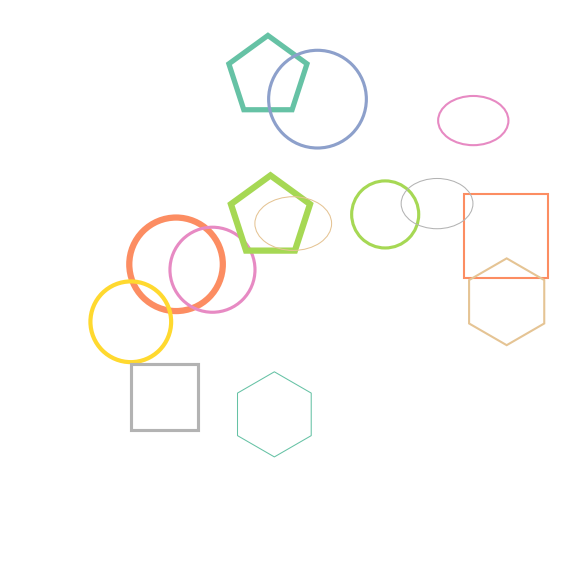[{"shape": "hexagon", "thickness": 0.5, "radius": 0.37, "center": [0.475, 0.282]}, {"shape": "pentagon", "thickness": 2.5, "radius": 0.36, "center": [0.464, 0.867]}, {"shape": "circle", "thickness": 3, "radius": 0.4, "center": [0.305, 0.541]}, {"shape": "square", "thickness": 1, "radius": 0.36, "center": [0.877, 0.59]}, {"shape": "circle", "thickness": 1.5, "radius": 0.42, "center": [0.55, 0.827]}, {"shape": "oval", "thickness": 1, "radius": 0.3, "center": [0.82, 0.79]}, {"shape": "circle", "thickness": 1.5, "radius": 0.37, "center": [0.368, 0.532]}, {"shape": "circle", "thickness": 1.5, "radius": 0.29, "center": [0.667, 0.628]}, {"shape": "pentagon", "thickness": 3, "radius": 0.36, "center": [0.468, 0.623]}, {"shape": "circle", "thickness": 2, "radius": 0.35, "center": [0.226, 0.442]}, {"shape": "hexagon", "thickness": 1, "radius": 0.38, "center": [0.877, 0.477]}, {"shape": "oval", "thickness": 0.5, "radius": 0.33, "center": [0.508, 0.612]}, {"shape": "square", "thickness": 1.5, "radius": 0.29, "center": [0.285, 0.312]}, {"shape": "oval", "thickness": 0.5, "radius": 0.31, "center": [0.757, 0.647]}]